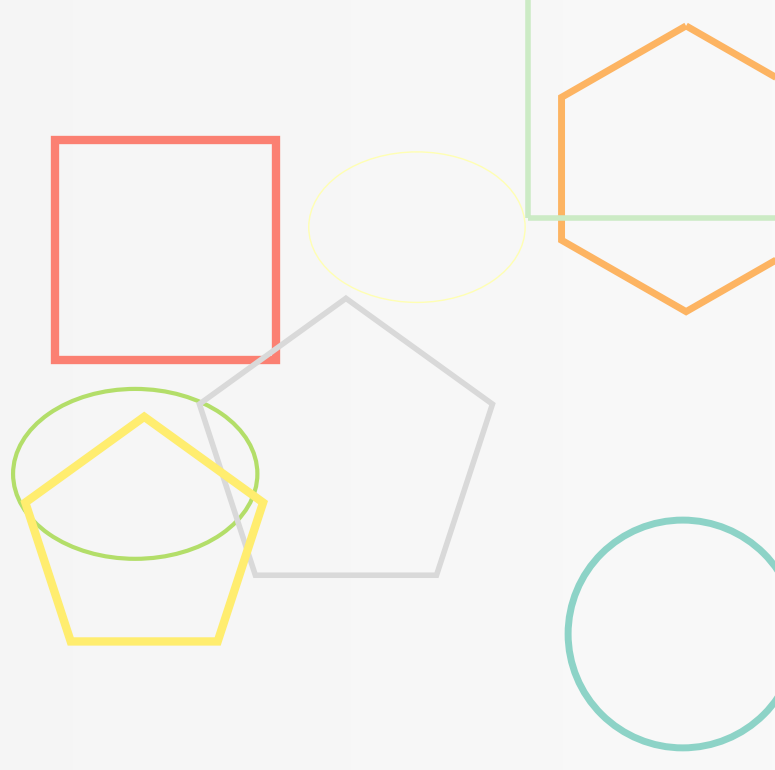[{"shape": "circle", "thickness": 2.5, "radius": 0.74, "center": [0.881, 0.177]}, {"shape": "oval", "thickness": 0.5, "radius": 0.7, "center": [0.538, 0.705]}, {"shape": "square", "thickness": 3, "radius": 0.71, "center": [0.214, 0.675]}, {"shape": "hexagon", "thickness": 2.5, "radius": 0.93, "center": [0.885, 0.781]}, {"shape": "oval", "thickness": 1.5, "radius": 0.79, "center": [0.174, 0.385]}, {"shape": "pentagon", "thickness": 2, "radius": 0.99, "center": [0.446, 0.414]}, {"shape": "square", "thickness": 2, "radius": 0.88, "center": [0.858, 0.894]}, {"shape": "pentagon", "thickness": 3, "radius": 0.81, "center": [0.186, 0.297]}]